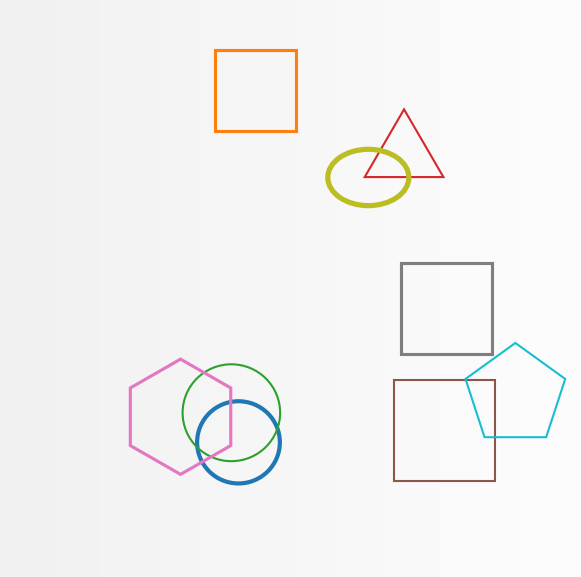[{"shape": "circle", "thickness": 2, "radius": 0.36, "center": [0.41, 0.233]}, {"shape": "square", "thickness": 1.5, "radius": 0.35, "center": [0.439, 0.842]}, {"shape": "circle", "thickness": 1, "radius": 0.42, "center": [0.398, 0.284]}, {"shape": "triangle", "thickness": 1, "radius": 0.39, "center": [0.695, 0.732]}, {"shape": "square", "thickness": 1, "radius": 0.44, "center": [0.765, 0.254]}, {"shape": "hexagon", "thickness": 1.5, "radius": 0.5, "center": [0.311, 0.277]}, {"shape": "square", "thickness": 1.5, "radius": 0.39, "center": [0.768, 0.465]}, {"shape": "oval", "thickness": 2.5, "radius": 0.35, "center": [0.634, 0.692]}, {"shape": "pentagon", "thickness": 1, "radius": 0.45, "center": [0.887, 0.315]}]